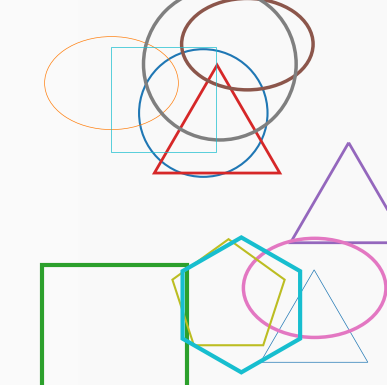[{"shape": "triangle", "thickness": 0.5, "radius": 0.8, "center": [0.811, 0.139]}, {"shape": "circle", "thickness": 1.5, "radius": 0.83, "center": [0.525, 0.706]}, {"shape": "oval", "thickness": 0.5, "radius": 0.86, "center": [0.288, 0.784]}, {"shape": "square", "thickness": 3, "radius": 0.94, "center": [0.296, 0.125]}, {"shape": "triangle", "thickness": 2, "radius": 0.93, "center": [0.56, 0.644]}, {"shape": "triangle", "thickness": 2, "radius": 0.87, "center": [0.9, 0.456]}, {"shape": "oval", "thickness": 2.5, "radius": 0.85, "center": [0.638, 0.885]}, {"shape": "oval", "thickness": 2.5, "radius": 0.92, "center": [0.812, 0.252]}, {"shape": "circle", "thickness": 2.5, "radius": 0.98, "center": [0.567, 0.833]}, {"shape": "pentagon", "thickness": 1.5, "radius": 0.76, "center": [0.59, 0.226]}, {"shape": "hexagon", "thickness": 3, "radius": 0.88, "center": [0.623, 0.208]}, {"shape": "square", "thickness": 0.5, "radius": 0.68, "center": [0.422, 0.741]}]